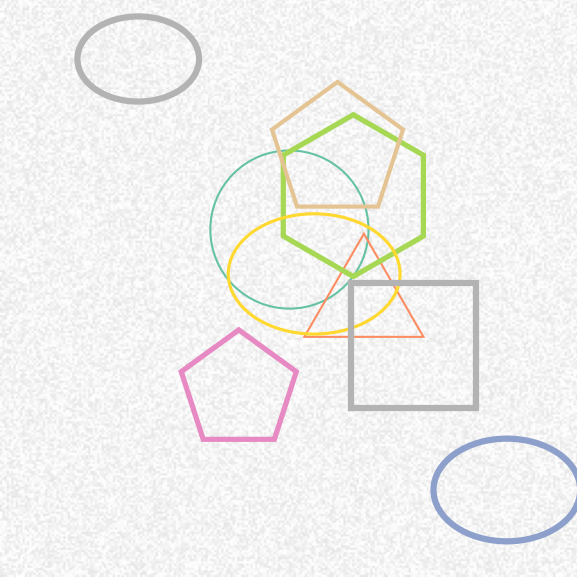[{"shape": "circle", "thickness": 1, "radius": 0.68, "center": [0.501, 0.602]}, {"shape": "triangle", "thickness": 1, "radius": 0.6, "center": [0.63, 0.475]}, {"shape": "oval", "thickness": 3, "radius": 0.64, "center": [0.878, 0.151]}, {"shape": "pentagon", "thickness": 2.5, "radius": 0.52, "center": [0.413, 0.323]}, {"shape": "hexagon", "thickness": 2.5, "radius": 0.7, "center": [0.612, 0.66]}, {"shape": "oval", "thickness": 1.5, "radius": 0.74, "center": [0.544, 0.525]}, {"shape": "pentagon", "thickness": 2, "radius": 0.6, "center": [0.584, 0.738]}, {"shape": "oval", "thickness": 3, "radius": 0.53, "center": [0.239, 0.897]}, {"shape": "square", "thickness": 3, "radius": 0.54, "center": [0.716, 0.401]}]